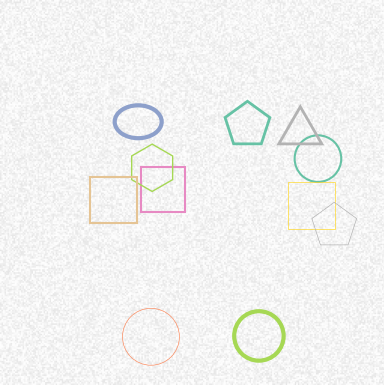[{"shape": "circle", "thickness": 1.5, "radius": 0.3, "center": [0.826, 0.588]}, {"shape": "pentagon", "thickness": 2, "radius": 0.31, "center": [0.643, 0.676]}, {"shape": "circle", "thickness": 0.5, "radius": 0.37, "center": [0.392, 0.125]}, {"shape": "oval", "thickness": 3, "radius": 0.31, "center": [0.359, 0.684]}, {"shape": "square", "thickness": 1.5, "radius": 0.29, "center": [0.423, 0.508]}, {"shape": "circle", "thickness": 3, "radius": 0.32, "center": [0.673, 0.127]}, {"shape": "hexagon", "thickness": 1, "radius": 0.31, "center": [0.395, 0.564]}, {"shape": "square", "thickness": 0.5, "radius": 0.3, "center": [0.808, 0.465]}, {"shape": "square", "thickness": 1.5, "radius": 0.3, "center": [0.295, 0.481]}, {"shape": "triangle", "thickness": 2, "radius": 0.32, "center": [0.78, 0.658]}, {"shape": "pentagon", "thickness": 0.5, "radius": 0.31, "center": [0.868, 0.413]}]